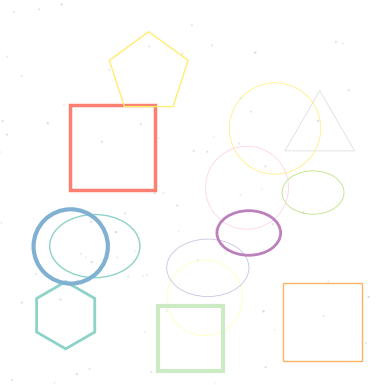[{"shape": "oval", "thickness": 1, "radius": 0.59, "center": [0.246, 0.361]}, {"shape": "hexagon", "thickness": 2, "radius": 0.44, "center": [0.171, 0.181]}, {"shape": "circle", "thickness": 0.5, "radius": 0.49, "center": [0.532, 0.226]}, {"shape": "oval", "thickness": 0.5, "radius": 0.53, "center": [0.54, 0.304]}, {"shape": "square", "thickness": 2.5, "radius": 0.55, "center": [0.292, 0.617]}, {"shape": "circle", "thickness": 3, "radius": 0.48, "center": [0.184, 0.36]}, {"shape": "square", "thickness": 1, "radius": 0.51, "center": [0.838, 0.164]}, {"shape": "oval", "thickness": 0.5, "radius": 0.4, "center": [0.813, 0.5]}, {"shape": "circle", "thickness": 0.5, "radius": 0.54, "center": [0.642, 0.512]}, {"shape": "triangle", "thickness": 0.5, "radius": 0.52, "center": [0.83, 0.66]}, {"shape": "oval", "thickness": 2, "radius": 0.41, "center": [0.646, 0.395]}, {"shape": "square", "thickness": 3, "radius": 0.42, "center": [0.495, 0.121]}, {"shape": "circle", "thickness": 0.5, "radius": 0.59, "center": [0.715, 0.666]}, {"shape": "pentagon", "thickness": 1, "radius": 0.54, "center": [0.386, 0.81]}]